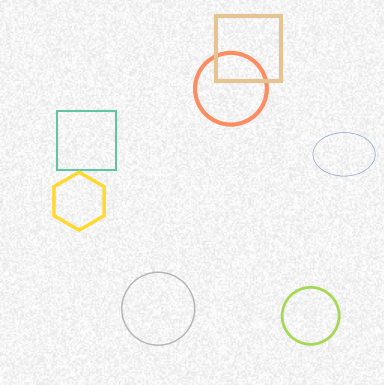[{"shape": "square", "thickness": 1.5, "radius": 0.38, "center": [0.226, 0.635]}, {"shape": "circle", "thickness": 3, "radius": 0.47, "center": [0.6, 0.77]}, {"shape": "oval", "thickness": 0.5, "radius": 0.4, "center": [0.894, 0.599]}, {"shape": "circle", "thickness": 2, "radius": 0.37, "center": [0.807, 0.18]}, {"shape": "hexagon", "thickness": 2.5, "radius": 0.38, "center": [0.205, 0.477]}, {"shape": "square", "thickness": 3, "radius": 0.42, "center": [0.645, 0.874]}, {"shape": "circle", "thickness": 1, "radius": 0.47, "center": [0.411, 0.198]}]